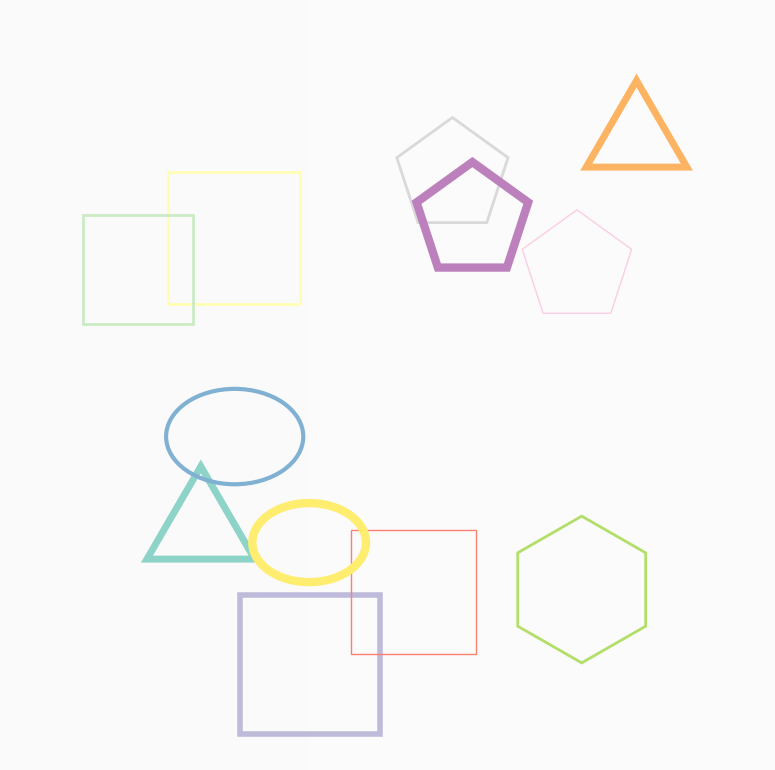[{"shape": "triangle", "thickness": 2.5, "radius": 0.4, "center": [0.259, 0.314]}, {"shape": "square", "thickness": 1, "radius": 0.43, "center": [0.302, 0.691]}, {"shape": "square", "thickness": 2, "radius": 0.45, "center": [0.4, 0.137]}, {"shape": "square", "thickness": 0.5, "radius": 0.4, "center": [0.534, 0.231]}, {"shape": "oval", "thickness": 1.5, "radius": 0.44, "center": [0.303, 0.433]}, {"shape": "triangle", "thickness": 2.5, "radius": 0.37, "center": [0.821, 0.82]}, {"shape": "hexagon", "thickness": 1, "radius": 0.48, "center": [0.751, 0.234]}, {"shape": "pentagon", "thickness": 0.5, "radius": 0.37, "center": [0.744, 0.653]}, {"shape": "pentagon", "thickness": 1, "radius": 0.38, "center": [0.584, 0.772]}, {"shape": "pentagon", "thickness": 3, "radius": 0.38, "center": [0.61, 0.714]}, {"shape": "square", "thickness": 1, "radius": 0.35, "center": [0.179, 0.65]}, {"shape": "oval", "thickness": 3, "radius": 0.37, "center": [0.399, 0.295]}]